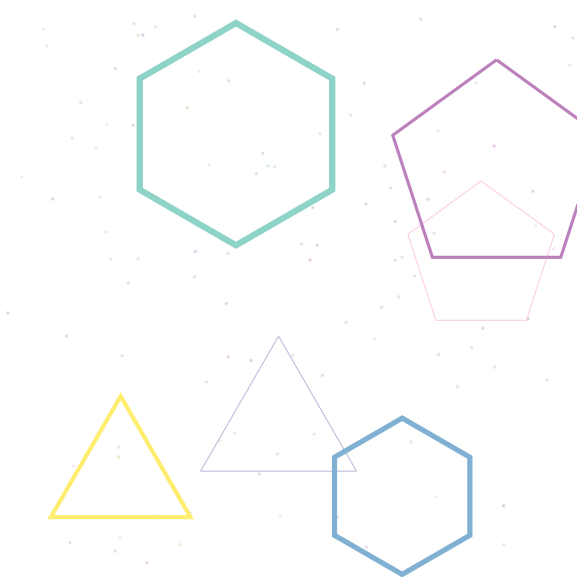[{"shape": "hexagon", "thickness": 3, "radius": 0.96, "center": [0.409, 0.767]}, {"shape": "triangle", "thickness": 0.5, "radius": 0.78, "center": [0.482, 0.261]}, {"shape": "hexagon", "thickness": 2.5, "radius": 0.68, "center": [0.696, 0.14]}, {"shape": "pentagon", "thickness": 0.5, "radius": 0.67, "center": [0.833, 0.552]}, {"shape": "pentagon", "thickness": 1.5, "radius": 0.95, "center": [0.86, 0.707]}, {"shape": "triangle", "thickness": 2, "radius": 0.7, "center": [0.209, 0.173]}]